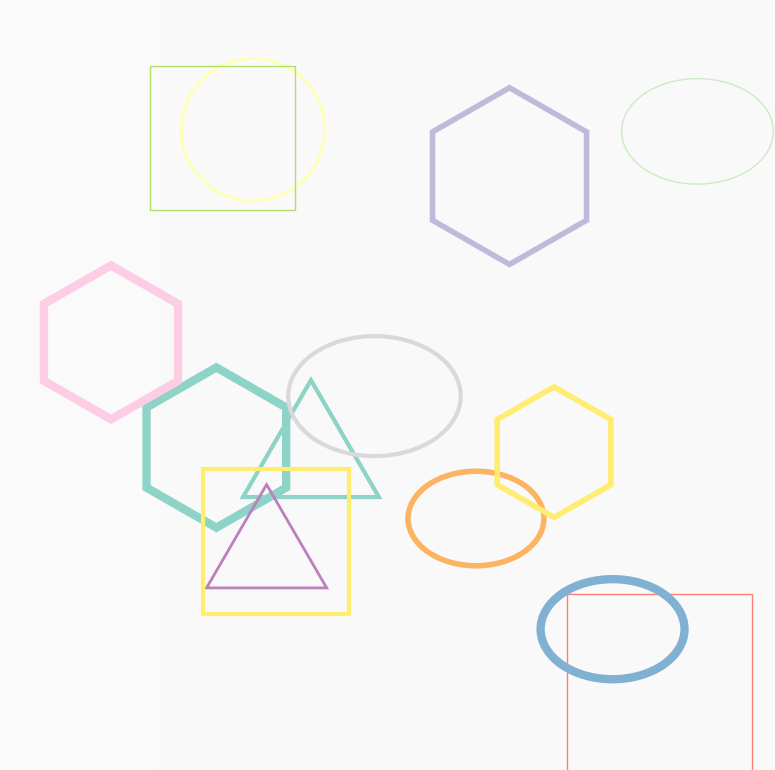[{"shape": "hexagon", "thickness": 3, "radius": 0.52, "center": [0.279, 0.419]}, {"shape": "triangle", "thickness": 1.5, "radius": 0.51, "center": [0.401, 0.405]}, {"shape": "circle", "thickness": 1, "radius": 0.46, "center": [0.326, 0.832]}, {"shape": "hexagon", "thickness": 2, "radius": 0.57, "center": [0.657, 0.771]}, {"shape": "square", "thickness": 0.5, "radius": 0.6, "center": [0.851, 0.109]}, {"shape": "oval", "thickness": 3, "radius": 0.46, "center": [0.79, 0.183]}, {"shape": "oval", "thickness": 2, "radius": 0.44, "center": [0.614, 0.327]}, {"shape": "square", "thickness": 0.5, "radius": 0.47, "center": [0.287, 0.821]}, {"shape": "hexagon", "thickness": 3, "radius": 0.5, "center": [0.143, 0.555]}, {"shape": "oval", "thickness": 1.5, "radius": 0.56, "center": [0.483, 0.486]}, {"shape": "triangle", "thickness": 1, "radius": 0.45, "center": [0.344, 0.281]}, {"shape": "oval", "thickness": 0.5, "radius": 0.49, "center": [0.9, 0.829]}, {"shape": "hexagon", "thickness": 2, "radius": 0.42, "center": [0.715, 0.413]}, {"shape": "square", "thickness": 1.5, "radius": 0.47, "center": [0.356, 0.297]}]